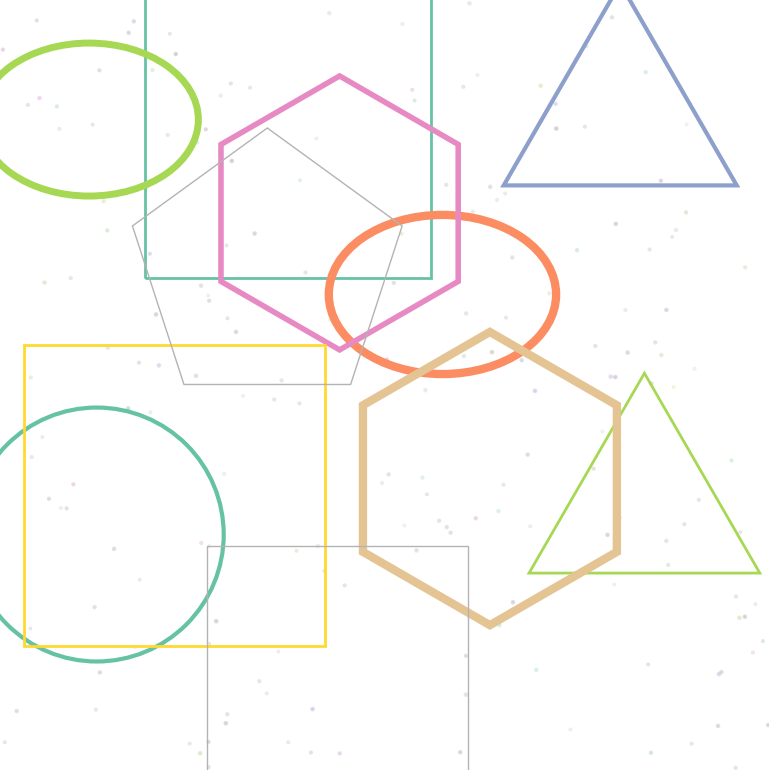[{"shape": "square", "thickness": 1, "radius": 0.93, "center": [0.374, 0.825]}, {"shape": "circle", "thickness": 1.5, "radius": 0.82, "center": [0.126, 0.306]}, {"shape": "oval", "thickness": 3, "radius": 0.74, "center": [0.575, 0.618]}, {"shape": "triangle", "thickness": 1.5, "radius": 0.87, "center": [0.805, 0.847]}, {"shape": "hexagon", "thickness": 2, "radius": 0.89, "center": [0.441, 0.723]}, {"shape": "oval", "thickness": 2.5, "radius": 0.71, "center": [0.116, 0.845]}, {"shape": "triangle", "thickness": 1, "radius": 0.87, "center": [0.837, 0.342]}, {"shape": "square", "thickness": 1, "radius": 0.98, "center": [0.227, 0.357]}, {"shape": "hexagon", "thickness": 3, "radius": 0.95, "center": [0.636, 0.378]}, {"shape": "pentagon", "thickness": 0.5, "radius": 0.92, "center": [0.347, 0.65]}, {"shape": "square", "thickness": 0.5, "radius": 0.85, "center": [0.438, 0.122]}]